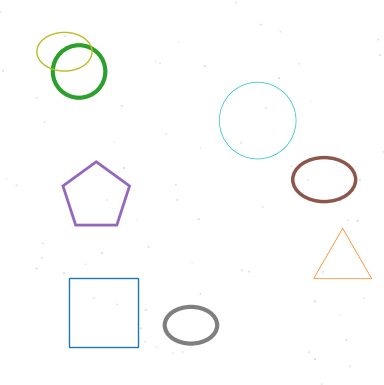[{"shape": "square", "thickness": 1, "radius": 0.45, "center": [0.268, 0.189]}, {"shape": "triangle", "thickness": 0.5, "radius": 0.44, "center": [0.89, 0.32]}, {"shape": "circle", "thickness": 3, "radius": 0.34, "center": [0.205, 0.814]}, {"shape": "pentagon", "thickness": 2, "radius": 0.45, "center": [0.25, 0.489]}, {"shape": "oval", "thickness": 2.5, "radius": 0.41, "center": [0.842, 0.534]}, {"shape": "oval", "thickness": 3, "radius": 0.34, "center": [0.496, 0.155]}, {"shape": "oval", "thickness": 1, "radius": 0.36, "center": [0.167, 0.866]}, {"shape": "circle", "thickness": 0.5, "radius": 0.5, "center": [0.669, 0.687]}]